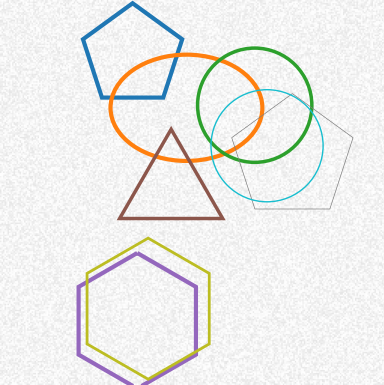[{"shape": "pentagon", "thickness": 3, "radius": 0.68, "center": [0.344, 0.856]}, {"shape": "oval", "thickness": 3, "radius": 0.99, "center": [0.484, 0.72]}, {"shape": "circle", "thickness": 2.5, "radius": 0.74, "center": [0.662, 0.727]}, {"shape": "hexagon", "thickness": 3, "radius": 0.88, "center": [0.357, 0.167]}, {"shape": "triangle", "thickness": 2.5, "radius": 0.77, "center": [0.445, 0.51]}, {"shape": "pentagon", "thickness": 0.5, "radius": 0.83, "center": [0.759, 0.591]}, {"shape": "hexagon", "thickness": 2, "radius": 0.92, "center": [0.385, 0.198]}, {"shape": "circle", "thickness": 1, "radius": 0.73, "center": [0.694, 0.621]}]